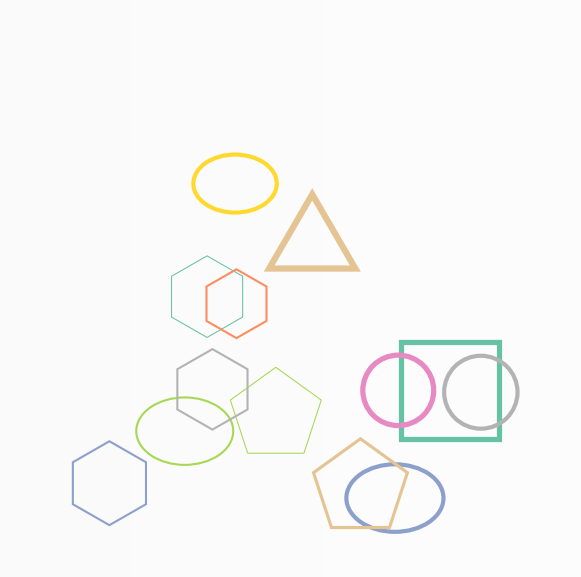[{"shape": "hexagon", "thickness": 0.5, "radius": 0.35, "center": [0.356, 0.485]}, {"shape": "square", "thickness": 2.5, "radius": 0.42, "center": [0.774, 0.324]}, {"shape": "hexagon", "thickness": 1, "radius": 0.3, "center": [0.407, 0.473]}, {"shape": "hexagon", "thickness": 1, "radius": 0.36, "center": [0.188, 0.162]}, {"shape": "oval", "thickness": 2, "radius": 0.42, "center": [0.679, 0.137]}, {"shape": "circle", "thickness": 2.5, "radius": 0.3, "center": [0.685, 0.323]}, {"shape": "pentagon", "thickness": 0.5, "radius": 0.41, "center": [0.475, 0.281]}, {"shape": "oval", "thickness": 1, "radius": 0.42, "center": [0.318, 0.253]}, {"shape": "oval", "thickness": 2, "radius": 0.36, "center": [0.404, 0.681]}, {"shape": "triangle", "thickness": 3, "radius": 0.43, "center": [0.537, 0.577]}, {"shape": "pentagon", "thickness": 1.5, "radius": 0.42, "center": [0.62, 0.154]}, {"shape": "hexagon", "thickness": 1, "radius": 0.35, "center": [0.365, 0.325]}, {"shape": "circle", "thickness": 2, "radius": 0.32, "center": [0.827, 0.32]}]